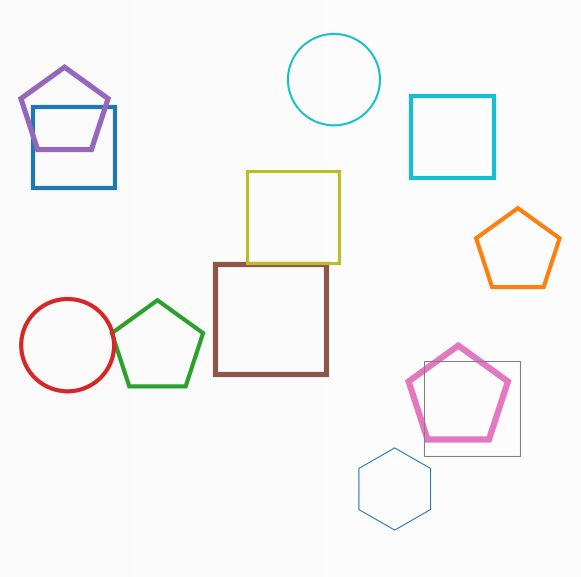[{"shape": "hexagon", "thickness": 0.5, "radius": 0.36, "center": [0.679, 0.152]}, {"shape": "square", "thickness": 2, "radius": 0.35, "center": [0.127, 0.744]}, {"shape": "pentagon", "thickness": 2, "radius": 0.38, "center": [0.891, 0.563]}, {"shape": "pentagon", "thickness": 2, "radius": 0.41, "center": [0.271, 0.397]}, {"shape": "circle", "thickness": 2, "radius": 0.4, "center": [0.116, 0.401]}, {"shape": "pentagon", "thickness": 2.5, "radius": 0.39, "center": [0.111, 0.804]}, {"shape": "square", "thickness": 2.5, "radius": 0.48, "center": [0.465, 0.446]}, {"shape": "pentagon", "thickness": 3, "radius": 0.45, "center": [0.788, 0.311]}, {"shape": "square", "thickness": 0.5, "radius": 0.41, "center": [0.812, 0.291]}, {"shape": "square", "thickness": 1.5, "radius": 0.4, "center": [0.504, 0.623]}, {"shape": "square", "thickness": 2, "radius": 0.35, "center": [0.779, 0.761]}, {"shape": "circle", "thickness": 1, "radius": 0.4, "center": [0.575, 0.861]}]